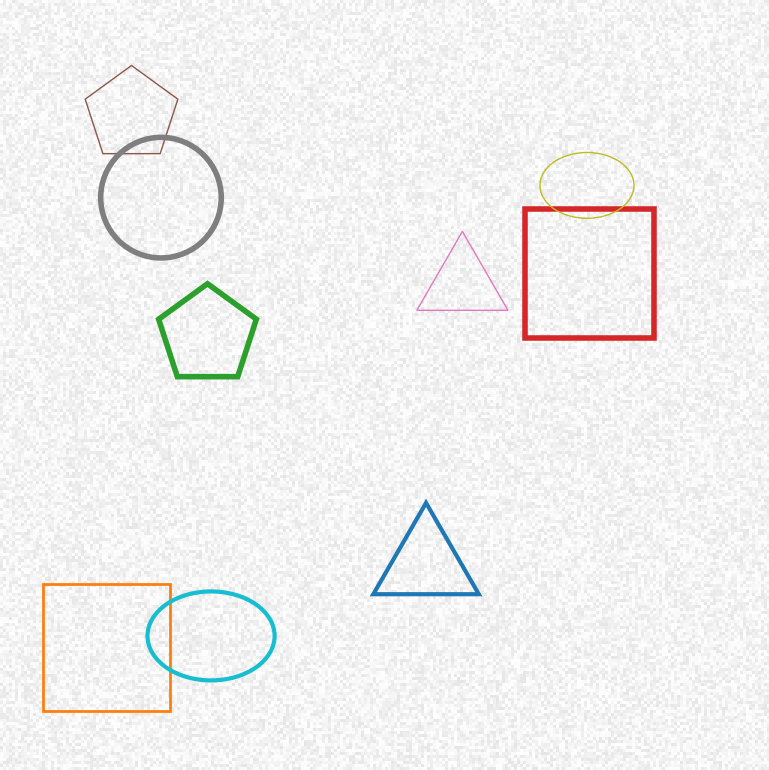[{"shape": "triangle", "thickness": 1.5, "radius": 0.4, "center": [0.553, 0.268]}, {"shape": "square", "thickness": 1, "radius": 0.41, "center": [0.138, 0.159]}, {"shape": "pentagon", "thickness": 2, "radius": 0.33, "center": [0.269, 0.565]}, {"shape": "square", "thickness": 2, "radius": 0.42, "center": [0.766, 0.645]}, {"shape": "pentagon", "thickness": 0.5, "radius": 0.32, "center": [0.171, 0.852]}, {"shape": "triangle", "thickness": 0.5, "radius": 0.34, "center": [0.601, 0.631]}, {"shape": "circle", "thickness": 2, "radius": 0.39, "center": [0.209, 0.743]}, {"shape": "oval", "thickness": 0.5, "radius": 0.31, "center": [0.762, 0.759]}, {"shape": "oval", "thickness": 1.5, "radius": 0.41, "center": [0.274, 0.174]}]